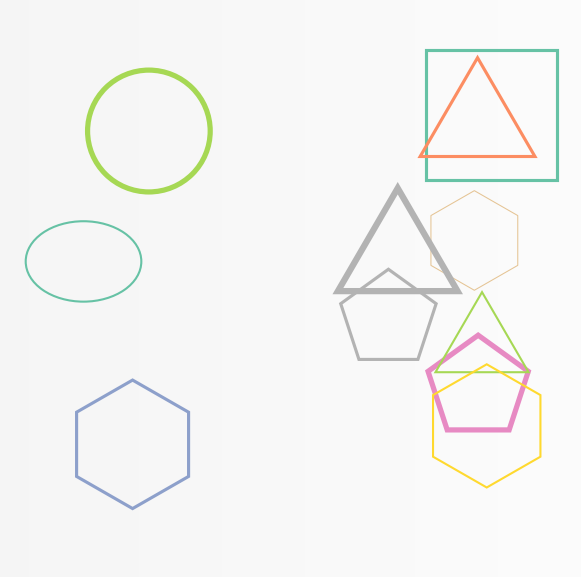[{"shape": "square", "thickness": 1.5, "radius": 0.56, "center": [0.846, 0.801]}, {"shape": "oval", "thickness": 1, "radius": 0.5, "center": [0.144, 0.546]}, {"shape": "triangle", "thickness": 1.5, "radius": 0.57, "center": [0.822, 0.785]}, {"shape": "hexagon", "thickness": 1.5, "radius": 0.56, "center": [0.228, 0.23]}, {"shape": "pentagon", "thickness": 2.5, "radius": 0.45, "center": [0.823, 0.328]}, {"shape": "circle", "thickness": 2.5, "radius": 0.53, "center": [0.256, 0.772]}, {"shape": "triangle", "thickness": 1, "radius": 0.46, "center": [0.829, 0.401]}, {"shape": "hexagon", "thickness": 1, "radius": 0.53, "center": [0.837, 0.262]}, {"shape": "hexagon", "thickness": 0.5, "radius": 0.43, "center": [0.816, 0.583]}, {"shape": "triangle", "thickness": 3, "radius": 0.59, "center": [0.684, 0.554]}, {"shape": "pentagon", "thickness": 1.5, "radius": 0.43, "center": [0.668, 0.447]}]